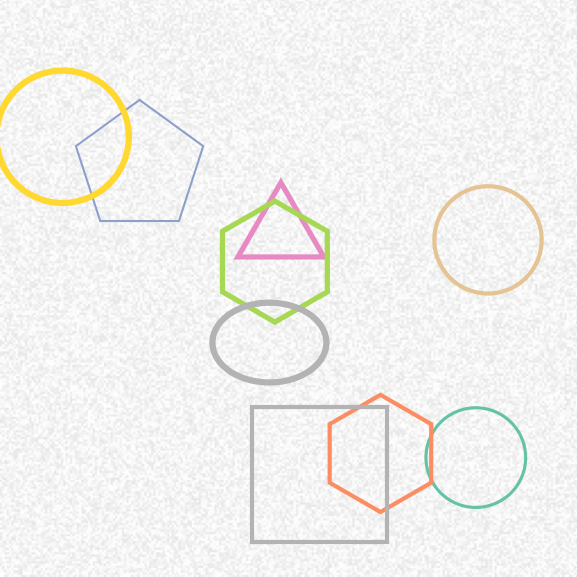[{"shape": "circle", "thickness": 1.5, "radius": 0.43, "center": [0.824, 0.207]}, {"shape": "hexagon", "thickness": 2, "radius": 0.51, "center": [0.659, 0.214]}, {"shape": "pentagon", "thickness": 1, "radius": 0.58, "center": [0.242, 0.71]}, {"shape": "triangle", "thickness": 2.5, "radius": 0.43, "center": [0.486, 0.597]}, {"shape": "hexagon", "thickness": 2.5, "radius": 0.52, "center": [0.476, 0.546]}, {"shape": "circle", "thickness": 3, "radius": 0.57, "center": [0.108, 0.762]}, {"shape": "circle", "thickness": 2, "radius": 0.46, "center": [0.845, 0.584]}, {"shape": "oval", "thickness": 3, "radius": 0.49, "center": [0.466, 0.406]}, {"shape": "square", "thickness": 2, "radius": 0.58, "center": [0.554, 0.177]}]